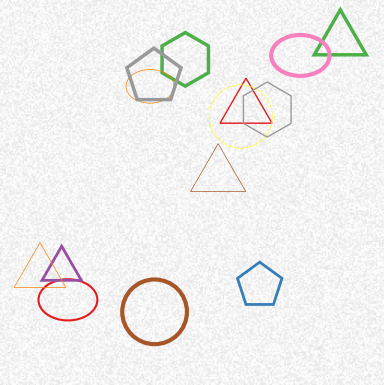[{"shape": "oval", "thickness": 1.5, "radius": 0.38, "center": [0.176, 0.221]}, {"shape": "triangle", "thickness": 1, "radius": 0.39, "center": [0.639, 0.719]}, {"shape": "pentagon", "thickness": 2, "radius": 0.3, "center": [0.675, 0.258]}, {"shape": "triangle", "thickness": 2.5, "radius": 0.39, "center": [0.884, 0.897]}, {"shape": "hexagon", "thickness": 2.5, "radius": 0.35, "center": [0.481, 0.846]}, {"shape": "triangle", "thickness": 2, "radius": 0.3, "center": [0.16, 0.301]}, {"shape": "oval", "thickness": 0.5, "radius": 0.31, "center": [0.39, 0.776]}, {"shape": "triangle", "thickness": 0.5, "radius": 0.39, "center": [0.104, 0.292]}, {"shape": "circle", "thickness": 0.5, "radius": 0.41, "center": [0.625, 0.697]}, {"shape": "circle", "thickness": 3, "radius": 0.42, "center": [0.402, 0.19]}, {"shape": "triangle", "thickness": 0.5, "radius": 0.41, "center": [0.567, 0.544]}, {"shape": "oval", "thickness": 3, "radius": 0.38, "center": [0.78, 0.856]}, {"shape": "pentagon", "thickness": 2.5, "radius": 0.37, "center": [0.4, 0.801]}, {"shape": "hexagon", "thickness": 1, "radius": 0.36, "center": [0.694, 0.715]}]